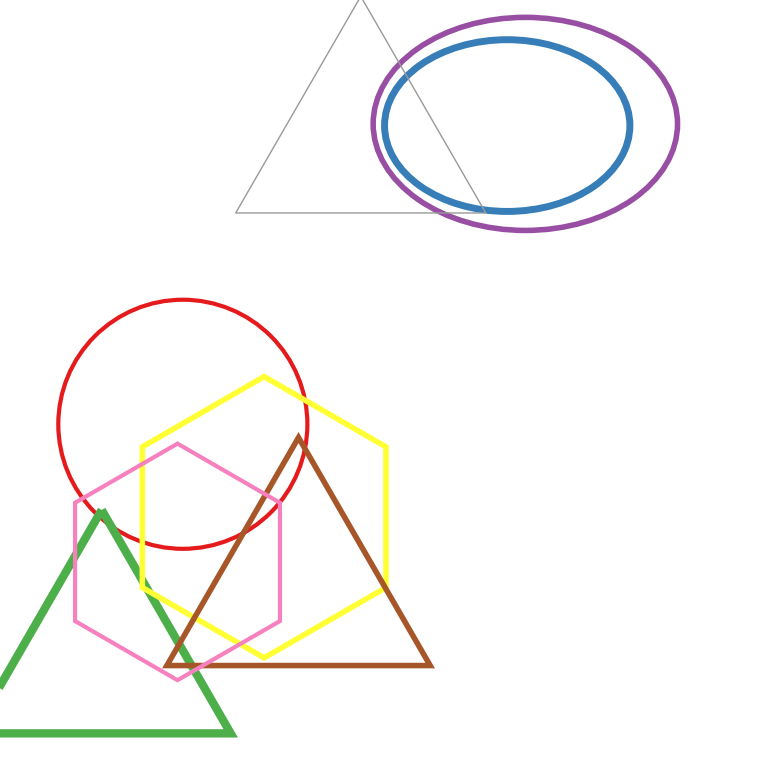[{"shape": "circle", "thickness": 1.5, "radius": 0.81, "center": [0.237, 0.449]}, {"shape": "oval", "thickness": 2.5, "radius": 0.8, "center": [0.659, 0.837]}, {"shape": "triangle", "thickness": 3, "radius": 0.97, "center": [0.132, 0.144]}, {"shape": "oval", "thickness": 2, "radius": 0.99, "center": [0.682, 0.839]}, {"shape": "hexagon", "thickness": 2, "radius": 0.91, "center": [0.343, 0.328]}, {"shape": "triangle", "thickness": 2, "radius": 0.99, "center": [0.388, 0.234]}, {"shape": "hexagon", "thickness": 1.5, "radius": 0.77, "center": [0.231, 0.27]}, {"shape": "triangle", "thickness": 0.5, "radius": 0.94, "center": [0.468, 0.817]}]